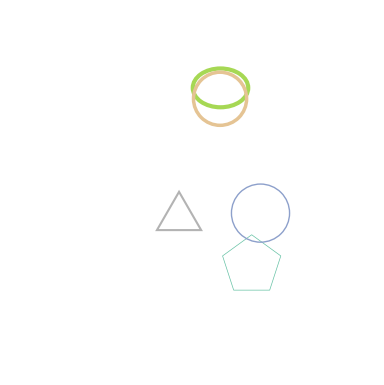[{"shape": "pentagon", "thickness": 0.5, "radius": 0.4, "center": [0.654, 0.311]}, {"shape": "circle", "thickness": 1, "radius": 0.38, "center": [0.677, 0.446]}, {"shape": "oval", "thickness": 3, "radius": 0.36, "center": [0.573, 0.772]}, {"shape": "circle", "thickness": 2.5, "radius": 0.34, "center": [0.572, 0.743]}, {"shape": "triangle", "thickness": 1.5, "radius": 0.33, "center": [0.465, 0.435]}]